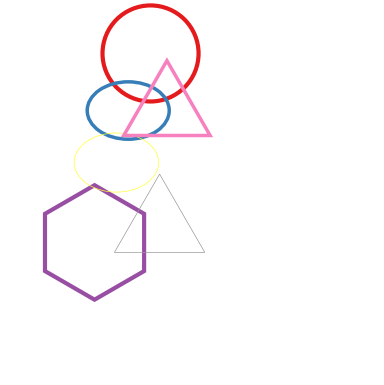[{"shape": "circle", "thickness": 3, "radius": 0.62, "center": [0.391, 0.861]}, {"shape": "oval", "thickness": 2.5, "radius": 0.53, "center": [0.333, 0.713]}, {"shape": "hexagon", "thickness": 3, "radius": 0.74, "center": [0.246, 0.37]}, {"shape": "oval", "thickness": 0.5, "radius": 0.55, "center": [0.302, 0.578]}, {"shape": "triangle", "thickness": 2.5, "radius": 0.65, "center": [0.434, 0.713]}, {"shape": "triangle", "thickness": 0.5, "radius": 0.68, "center": [0.415, 0.412]}]